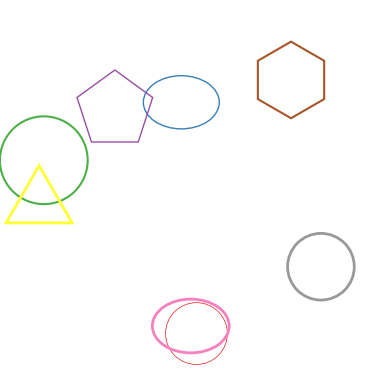[{"shape": "circle", "thickness": 0.5, "radius": 0.4, "center": [0.51, 0.134]}, {"shape": "oval", "thickness": 1, "radius": 0.49, "center": [0.471, 0.734]}, {"shape": "circle", "thickness": 1.5, "radius": 0.57, "center": [0.114, 0.584]}, {"shape": "pentagon", "thickness": 1, "radius": 0.52, "center": [0.298, 0.715]}, {"shape": "triangle", "thickness": 2, "radius": 0.49, "center": [0.102, 0.471]}, {"shape": "hexagon", "thickness": 1.5, "radius": 0.5, "center": [0.756, 0.792]}, {"shape": "oval", "thickness": 2, "radius": 0.5, "center": [0.495, 0.153]}, {"shape": "circle", "thickness": 2, "radius": 0.43, "center": [0.834, 0.307]}]